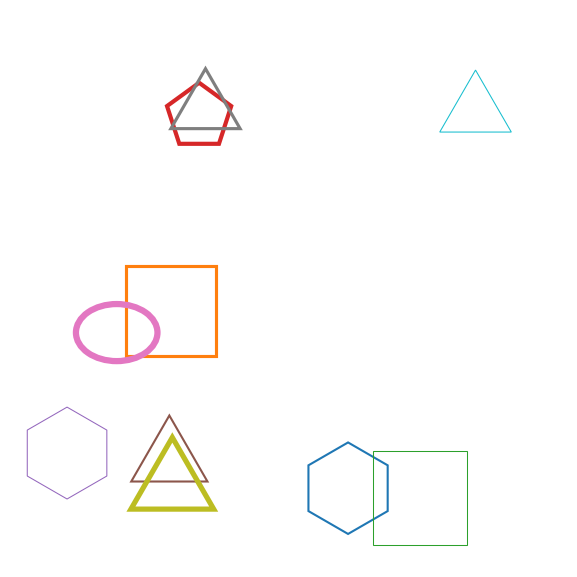[{"shape": "hexagon", "thickness": 1, "radius": 0.4, "center": [0.603, 0.154]}, {"shape": "square", "thickness": 1.5, "radius": 0.39, "center": [0.296, 0.46]}, {"shape": "square", "thickness": 0.5, "radius": 0.41, "center": [0.727, 0.136]}, {"shape": "pentagon", "thickness": 2, "radius": 0.29, "center": [0.345, 0.797]}, {"shape": "hexagon", "thickness": 0.5, "radius": 0.4, "center": [0.116, 0.215]}, {"shape": "triangle", "thickness": 1, "radius": 0.38, "center": [0.293, 0.203]}, {"shape": "oval", "thickness": 3, "radius": 0.35, "center": [0.202, 0.423]}, {"shape": "triangle", "thickness": 1.5, "radius": 0.35, "center": [0.356, 0.811]}, {"shape": "triangle", "thickness": 2.5, "radius": 0.41, "center": [0.298, 0.159]}, {"shape": "triangle", "thickness": 0.5, "radius": 0.36, "center": [0.823, 0.806]}]